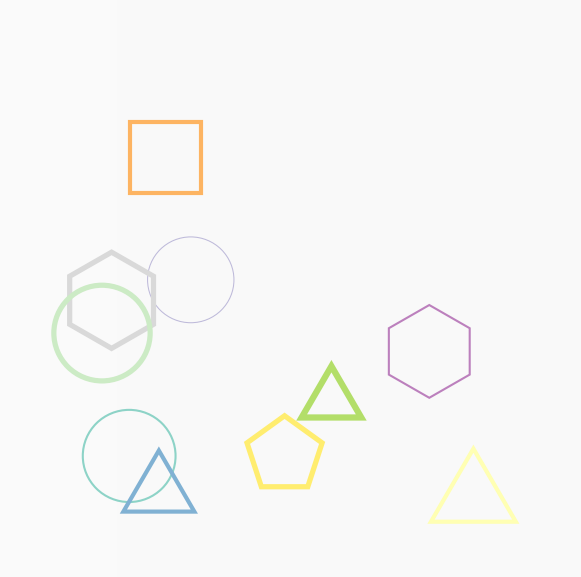[{"shape": "circle", "thickness": 1, "radius": 0.4, "center": [0.222, 0.21]}, {"shape": "triangle", "thickness": 2, "radius": 0.42, "center": [0.814, 0.138]}, {"shape": "circle", "thickness": 0.5, "radius": 0.37, "center": [0.328, 0.515]}, {"shape": "triangle", "thickness": 2, "radius": 0.35, "center": [0.273, 0.148]}, {"shape": "square", "thickness": 2, "radius": 0.31, "center": [0.285, 0.726]}, {"shape": "triangle", "thickness": 3, "radius": 0.3, "center": [0.57, 0.306]}, {"shape": "hexagon", "thickness": 2.5, "radius": 0.42, "center": [0.192, 0.479]}, {"shape": "hexagon", "thickness": 1, "radius": 0.4, "center": [0.739, 0.391]}, {"shape": "circle", "thickness": 2.5, "radius": 0.41, "center": [0.175, 0.422]}, {"shape": "pentagon", "thickness": 2.5, "radius": 0.34, "center": [0.49, 0.211]}]